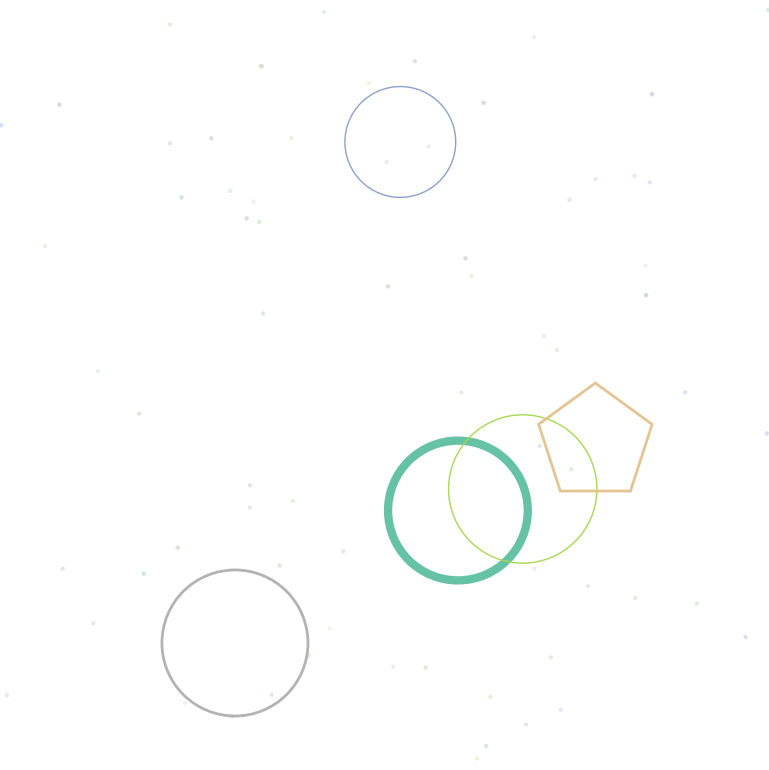[{"shape": "circle", "thickness": 3, "radius": 0.45, "center": [0.595, 0.337]}, {"shape": "circle", "thickness": 0.5, "radius": 0.36, "center": [0.52, 0.816]}, {"shape": "circle", "thickness": 0.5, "radius": 0.48, "center": [0.679, 0.365]}, {"shape": "pentagon", "thickness": 1, "radius": 0.39, "center": [0.773, 0.425]}, {"shape": "circle", "thickness": 1, "radius": 0.47, "center": [0.305, 0.165]}]